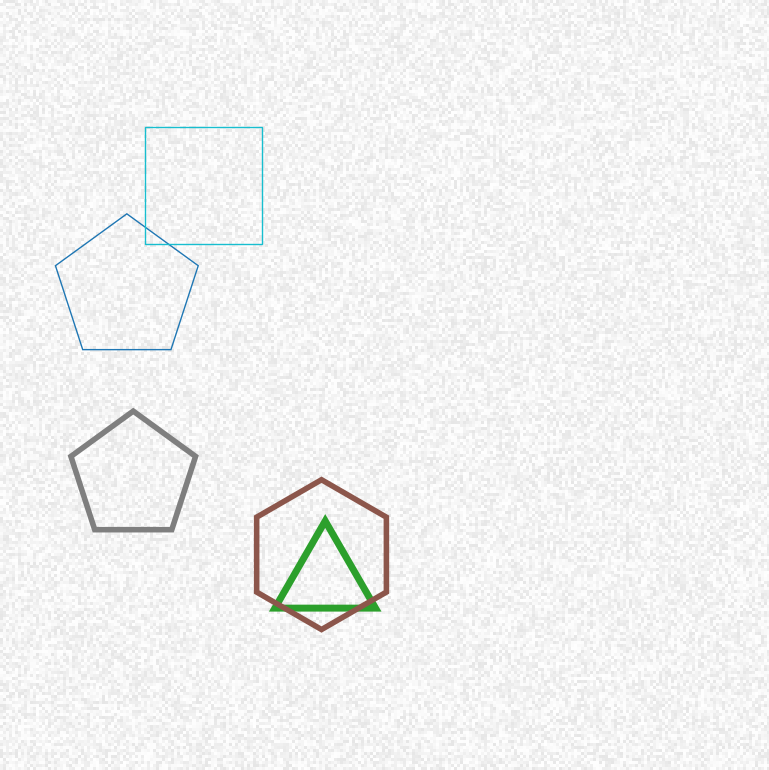[{"shape": "pentagon", "thickness": 0.5, "radius": 0.49, "center": [0.165, 0.625]}, {"shape": "triangle", "thickness": 2.5, "radius": 0.38, "center": [0.422, 0.248]}, {"shape": "hexagon", "thickness": 2, "radius": 0.49, "center": [0.418, 0.28]}, {"shape": "pentagon", "thickness": 2, "radius": 0.43, "center": [0.173, 0.381]}, {"shape": "square", "thickness": 0.5, "radius": 0.38, "center": [0.264, 0.759]}]